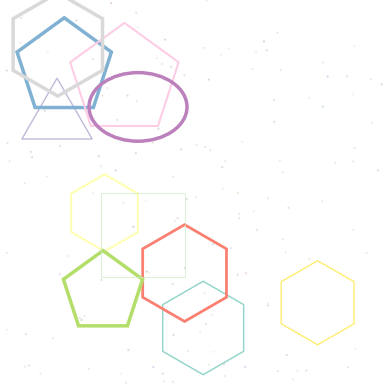[{"shape": "hexagon", "thickness": 1, "radius": 0.61, "center": [0.528, 0.148]}, {"shape": "hexagon", "thickness": 1.5, "radius": 0.5, "center": [0.272, 0.447]}, {"shape": "triangle", "thickness": 1, "radius": 0.53, "center": [0.148, 0.692]}, {"shape": "hexagon", "thickness": 2, "radius": 0.63, "center": [0.479, 0.291]}, {"shape": "pentagon", "thickness": 2.5, "radius": 0.64, "center": [0.167, 0.825]}, {"shape": "pentagon", "thickness": 2.5, "radius": 0.54, "center": [0.268, 0.241]}, {"shape": "pentagon", "thickness": 1.5, "radius": 0.74, "center": [0.323, 0.793]}, {"shape": "hexagon", "thickness": 2.5, "radius": 0.67, "center": [0.15, 0.884]}, {"shape": "oval", "thickness": 2.5, "radius": 0.64, "center": [0.358, 0.722]}, {"shape": "square", "thickness": 0.5, "radius": 0.55, "center": [0.371, 0.389]}, {"shape": "hexagon", "thickness": 1, "radius": 0.55, "center": [0.825, 0.214]}]